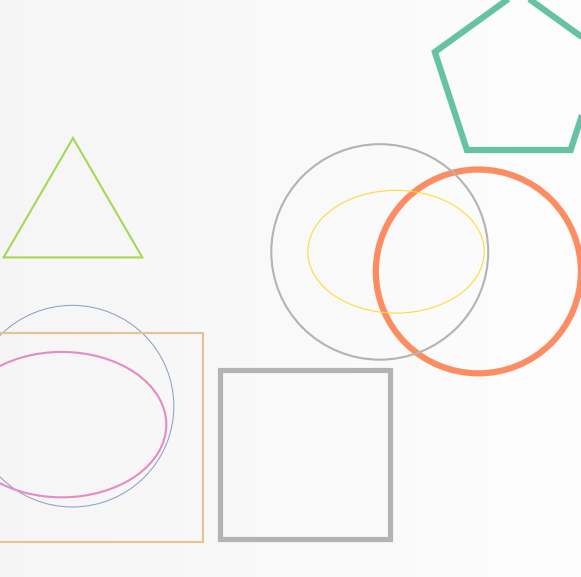[{"shape": "pentagon", "thickness": 3, "radius": 0.76, "center": [0.892, 0.862]}, {"shape": "circle", "thickness": 3, "radius": 0.88, "center": [0.823, 0.529]}, {"shape": "circle", "thickness": 0.5, "radius": 0.87, "center": [0.125, 0.296]}, {"shape": "oval", "thickness": 1, "radius": 0.9, "center": [0.106, 0.264]}, {"shape": "triangle", "thickness": 1, "radius": 0.69, "center": [0.126, 0.622]}, {"shape": "oval", "thickness": 0.5, "radius": 0.76, "center": [0.681, 0.563]}, {"shape": "square", "thickness": 1, "radius": 0.9, "center": [0.169, 0.242]}, {"shape": "circle", "thickness": 1, "radius": 0.93, "center": [0.653, 0.563]}, {"shape": "square", "thickness": 2.5, "radius": 0.73, "center": [0.524, 0.212]}]